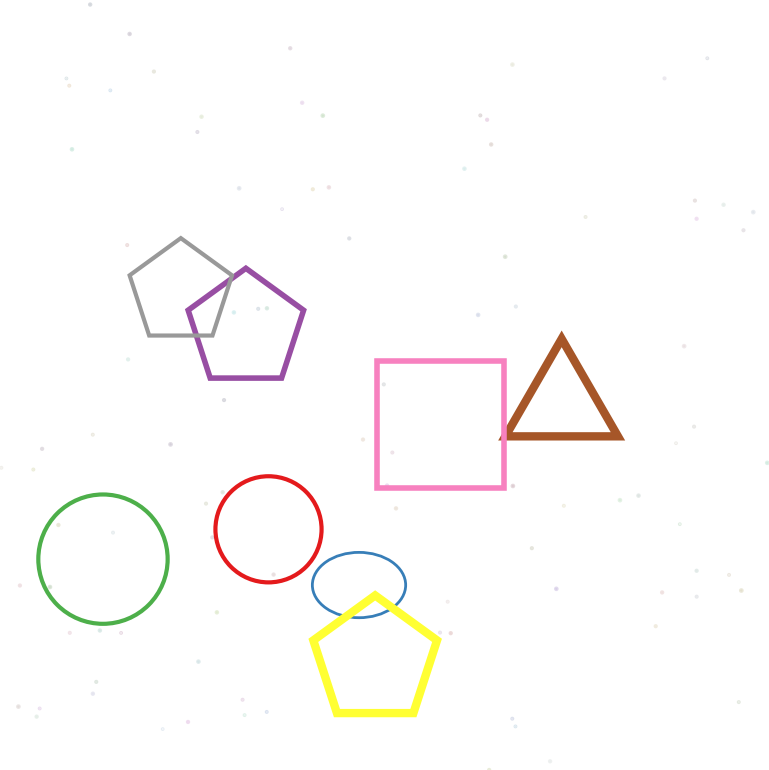[{"shape": "circle", "thickness": 1.5, "radius": 0.34, "center": [0.349, 0.313]}, {"shape": "oval", "thickness": 1, "radius": 0.3, "center": [0.466, 0.24]}, {"shape": "circle", "thickness": 1.5, "radius": 0.42, "center": [0.134, 0.274]}, {"shape": "pentagon", "thickness": 2, "radius": 0.39, "center": [0.319, 0.573]}, {"shape": "pentagon", "thickness": 3, "radius": 0.42, "center": [0.487, 0.142]}, {"shape": "triangle", "thickness": 3, "radius": 0.42, "center": [0.729, 0.476]}, {"shape": "square", "thickness": 2, "radius": 0.41, "center": [0.572, 0.448]}, {"shape": "pentagon", "thickness": 1.5, "radius": 0.35, "center": [0.235, 0.621]}]